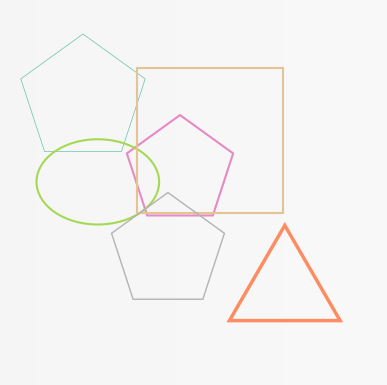[{"shape": "pentagon", "thickness": 0.5, "radius": 0.84, "center": [0.214, 0.743]}, {"shape": "triangle", "thickness": 2.5, "radius": 0.82, "center": [0.735, 0.25]}, {"shape": "pentagon", "thickness": 1.5, "radius": 0.72, "center": [0.465, 0.557]}, {"shape": "oval", "thickness": 1.5, "radius": 0.79, "center": [0.252, 0.528]}, {"shape": "square", "thickness": 1.5, "radius": 0.94, "center": [0.543, 0.634]}, {"shape": "pentagon", "thickness": 1, "radius": 0.77, "center": [0.433, 0.347]}]